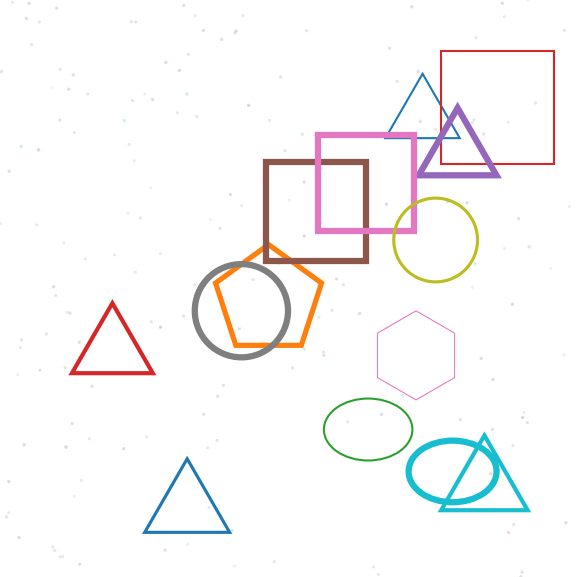[{"shape": "triangle", "thickness": 1, "radius": 0.37, "center": [0.732, 0.797]}, {"shape": "triangle", "thickness": 1.5, "radius": 0.42, "center": [0.324, 0.12]}, {"shape": "pentagon", "thickness": 2.5, "radius": 0.48, "center": [0.465, 0.479]}, {"shape": "oval", "thickness": 1, "radius": 0.38, "center": [0.638, 0.255]}, {"shape": "triangle", "thickness": 2, "radius": 0.4, "center": [0.195, 0.393]}, {"shape": "square", "thickness": 1, "radius": 0.49, "center": [0.861, 0.813]}, {"shape": "triangle", "thickness": 3, "radius": 0.39, "center": [0.792, 0.734]}, {"shape": "square", "thickness": 3, "radius": 0.43, "center": [0.547, 0.633]}, {"shape": "square", "thickness": 3, "radius": 0.41, "center": [0.634, 0.682]}, {"shape": "hexagon", "thickness": 0.5, "radius": 0.39, "center": [0.72, 0.384]}, {"shape": "circle", "thickness": 3, "radius": 0.4, "center": [0.418, 0.461]}, {"shape": "circle", "thickness": 1.5, "radius": 0.36, "center": [0.754, 0.584]}, {"shape": "oval", "thickness": 3, "radius": 0.38, "center": [0.784, 0.183]}, {"shape": "triangle", "thickness": 2, "radius": 0.43, "center": [0.839, 0.159]}]